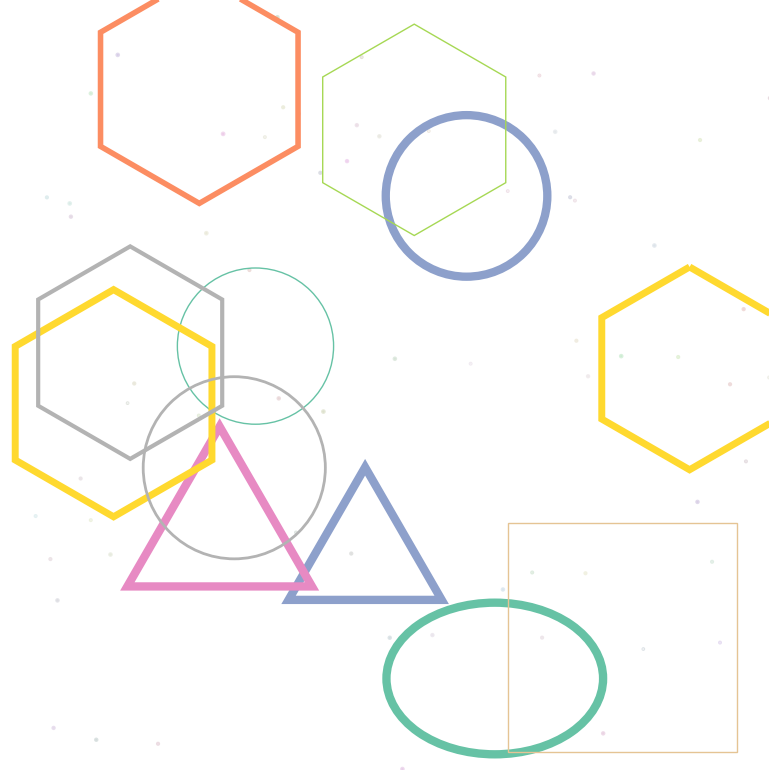[{"shape": "oval", "thickness": 3, "radius": 0.7, "center": [0.643, 0.119]}, {"shape": "circle", "thickness": 0.5, "radius": 0.51, "center": [0.332, 0.551]}, {"shape": "hexagon", "thickness": 2, "radius": 0.74, "center": [0.259, 0.884]}, {"shape": "triangle", "thickness": 3, "radius": 0.57, "center": [0.474, 0.278]}, {"shape": "circle", "thickness": 3, "radius": 0.52, "center": [0.606, 0.746]}, {"shape": "triangle", "thickness": 3, "radius": 0.69, "center": [0.285, 0.308]}, {"shape": "hexagon", "thickness": 0.5, "radius": 0.69, "center": [0.538, 0.831]}, {"shape": "hexagon", "thickness": 2.5, "radius": 0.66, "center": [0.896, 0.522]}, {"shape": "hexagon", "thickness": 2.5, "radius": 0.74, "center": [0.148, 0.476]}, {"shape": "square", "thickness": 0.5, "radius": 0.74, "center": [0.808, 0.172]}, {"shape": "hexagon", "thickness": 1.5, "radius": 0.69, "center": [0.169, 0.542]}, {"shape": "circle", "thickness": 1, "radius": 0.59, "center": [0.304, 0.393]}]